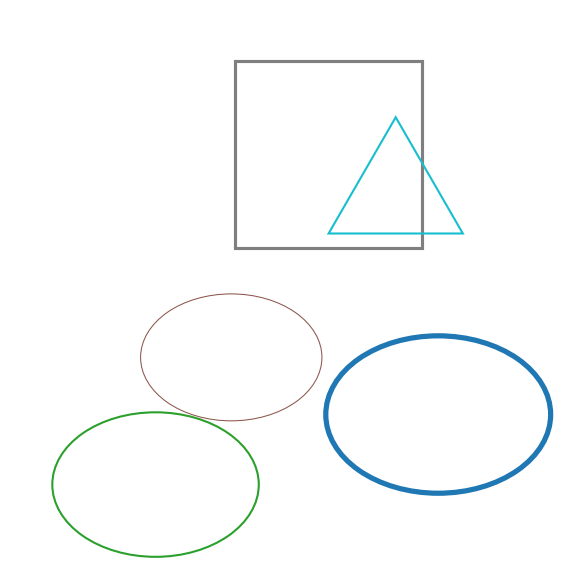[{"shape": "oval", "thickness": 2.5, "radius": 0.97, "center": [0.759, 0.281]}, {"shape": "oval", "thickness": 1, "radius": 0.89, "center": [0.269, 0.16]}, {"shape": "oval", "thickness": 0.5, "radius": 0.78, "center": [0.4, 0.38]}, {"shape": "square", "thickness": 1.5, "radius": 0.81, "center": [0.569, 0.732]}, {"shape": "triangle", "thickness": 1, "radius": 0.67, "center": [0.685, 0.662]}]